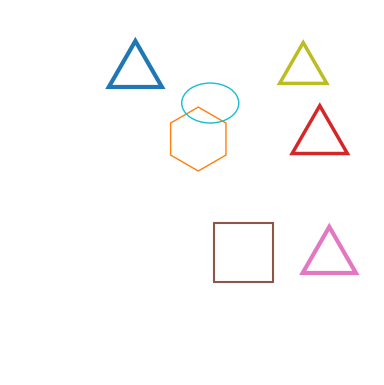[{"shape": "triangle", "thickness": 3, "radius": 0.4, "center": [0.352, 0.814]}, {"shape": "hexagon", "thickness": 1, "radius": 0.42, "center": [0.515, 0.639]}, {"shape": "triangle", "thickness": 2.5, "radius": 0.41, "center": [0.831, 0.643]}, {"shape": "square", "thickness": 1.5, "radius": 0.38, "center": [0.632, 0.344]}, {"shape": "triangle", "thickness": 3, "radius": 0.4, "center": [0.855, 0.331]}, {"shape": "triangle", "thickness": 2.5, "radius": 0.35, "center": [0.788, 0.819]}, {"shape": "oval", "thickness": 1, "radius": 0.37, "center": [0.546, 0.732]}]